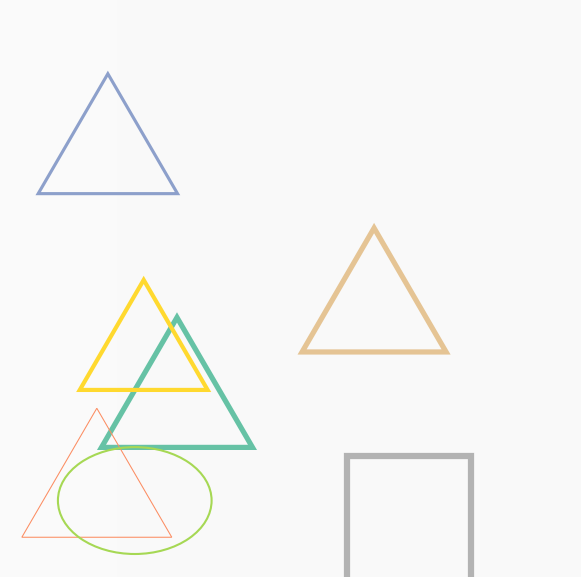[{"shape": "triangle", "thickness": 2.5, "radius": 0.75, "center": [0.304, 0.299]}, {"shape": "triangle", "thickness": 0.5, "radius": 0.74, "center": [0.167, 0.143]}, {"shape": "triangle", "thickness": 1.5, "radius": 0.69, "center": [0.186, 0.733]}, {"shape": "oval", "thickness": 1, "radius": 0.66, "center": [0.232, 0.132]}, {"shape": "triangle", "thickness": 2, "radius": 0.63, "center": [0.247, 0.387]}, {"shape": "triangle", "thickness": 2.5, "radius": 0.72, "center": [0.644, 0.461]}, {"shape": "square", "thickness": 3, "radius": 0.53, "center": [0.704, 0.103]}]